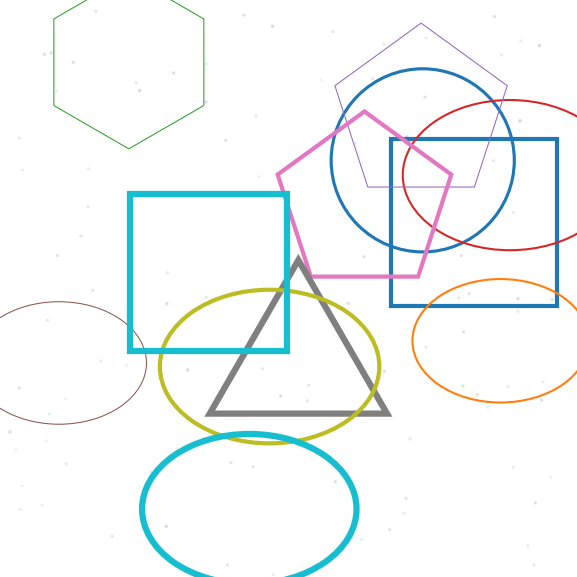[{"shape": "circle", "thickness": 1.5, "radius": 0.79, "center": [0.732, 0.721]}, {"shape": "square", "thickness": 2, "radius": 0.72, "center": [0.82, 0.614]}, {"shape": "oval", "thickness": 1, "radius": 0.76, "center": [0.867, 0.409]}, {"shape": "hexagon", "thickness": 0.5, "radius": 0.75, "center": [0.223, 0.891]}, {"shape": "oval", "thickness": 1, "radius": 0.93, "center": [0.883, 0.696]}, {"shape": "pentagon", "thickness": 0.5, "radius": 0.78, "center": [0.729, 0.802]}, {"shape": "oval", "thickness": 0.5, "radius": 0.76, "center": [0.102, 0.371]}, {"shape": "pentagon", "thickness": 2, "radius": 0.79, "center": [0.631, 0.648]}, {"shape": "triangle", "thickness": 3, "radius": 0.89, "center": [0.517, 0.372]}, {"shape": "oval", "thickness": 2, "radius": 0.95, "center": [0.467, 0.364]}, {"shape": "oval", "thickness": 3, "radius": 0.93, "center": [0.432, 0.118]}, {"shape": "square", "thickness": 3, "radius": 0.68, "center": [0.361, 0.528]}]